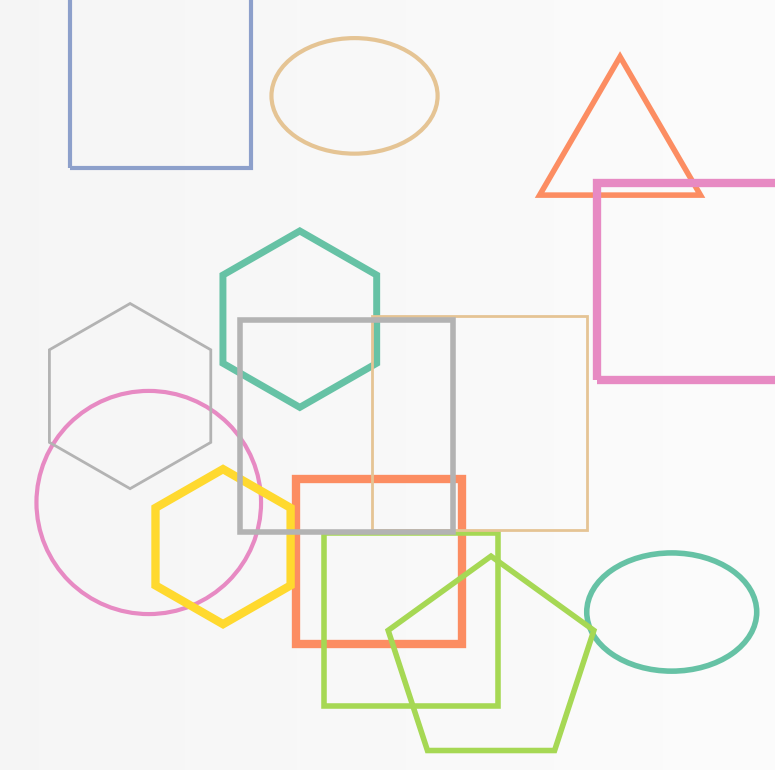[{"shape": "oval", "thickness": 2, "radius": 0.55, "center": [0.867, 0.205]}, {"shape": "hexagon", "thickness": 2.5, "radius": 0.57, "center": [0.387, 0.585]}, {"shape": "square", "thickness": 3, "radius": 0.54, "center": [0.489, 0.27]}, {"shape": "triangle", "thickness": 2, "radius": 0.6, "center": [0.8, 0.807]}, {"shape": "square", "thickness": 1.5, "radius": 0.59, "center": [0.207, 0.899]}, {"shape": "circle", "thickness": 1.5, "radius": 0.72, "center": [0.192, 0.347]}, {"shape": "square", "thickness": 3, "radius": 0.64, "center": [0.899, 0.634]}, {"shape": "pentagon", "thickness": 2, "radius": 0.7, "center": [0.634, 0.138]}, {"shape": "square", "thickness": 2, "radius": 0.56, "center": [0.53, 0.195]}, {"shape": "hexagon", "thickness": 3, "radius": 0.5, "center": [0.288, 0.29]}, {"shape": "oval", "thickness": 1.5, "radius": 0.54, "center": [0.457, 0.875]}, {"shape": "square", "thickness": 1, "radius": 0.69, "center": [0.618, 0.451]}, {"shape": "square", "thickness": 2, "radius": 0.69, "center": [0.447, 0.446]}, {"shape": "hexagon", "thickness": 1, "radius": 0.6, "center": [0.168, 0.486]}]